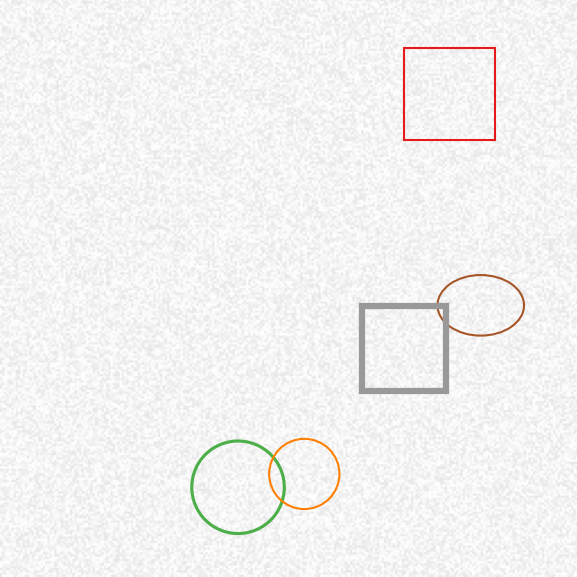[{"shape": "square", "thickness": 1, "radius": 0.4, "center": [0.778, 0.837]}, {"shape": "circle", "thickness": 1.5, "radius": 0.4, "center": [0.412, 0.155]}, {"shape": "circle", "thickness": 1, "radius": 0.3, "center": [0.527, 0.178]}, {"shape": "oval", "thickness": 1, "radius": 0.37, "center": [0.832, 0.47]}, {"shape": "square", "thickness": 3, "radius": 0.37, "center": [0.699, 0.396]}]